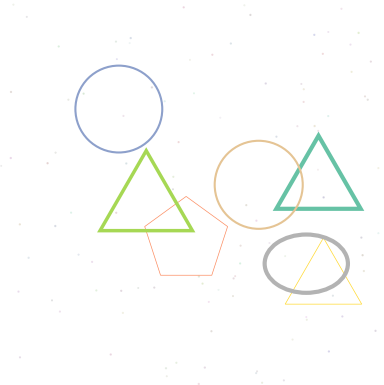[{"shape": "triangle", "thickness": 3, "radius": 0.63, "center": [0.827, 0.521]}, {"shape": "pentagon", "thickness": 0.5, "radius": 0.57, "center": [0.484, 0.377]}, {"shape": "circle", "thickness": 1.5, "radius": 0.56, "center": [0.309, 0.717]}, {"shape": "triangle", "thickness": 2.5, "radius": 0.69, "center": [0.38, 0.47]}, {"shape": "triangle", "thickness": 0.5, "radius": 0.57, "center": [0.84, 0.267]}, {"shape": "circle", "thickness": 1.5, "radius": 0.57, "center": [0.672, 0.52]}, {"shape": "oval", "thickness": 3, "radius": 0.54, "center": [0.796, 0.315]}]